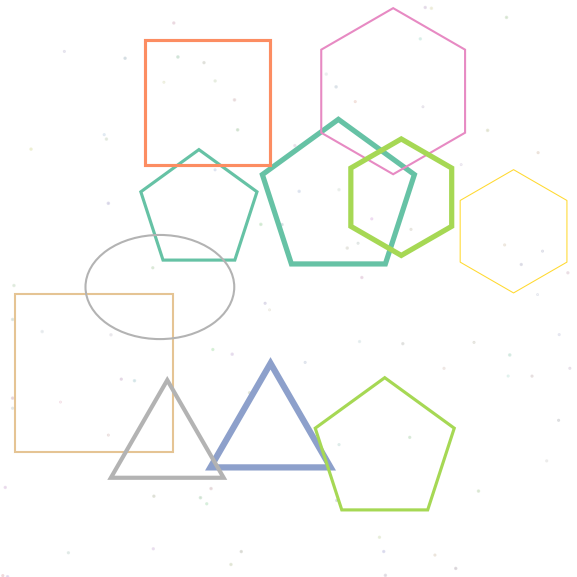[{"shape": "pentagon", "thickness": 1.5, "radius": 0.53, "center": [0.344, 0.634]}, {"shape": "pentagon", "thickness": 2.5, "radius": 0.69, "center": [0.586, 0.654]}, {"shape": "square", "thickness": 1.5, "radius": 0.54, "center": [0.359, 0.822]}, {"shape": "triangle", "thickness": 3, "radius": 0.6, "center": [0.468, 0.25]}, {"shape": "hexagon", "thickness": 1, "radius": 0.72, "center": [0.681, 0.841]}, {"shape": "hexagon", "thickness": 2.5, "radius": 0.5, "center": [0.695, 0.658]}, {"shape": "pentagon", "thickness": 1.5, "radius": 0.63, "center": [0.666, 0.219]}, {"shape": "hexagon", "thickness": 0.5, "radius": 0.53, "center": [0.889, 0.599]}, {"shape": "square", "thickness": 1, "radius": 0.69, "center": [0.163, 0.353]}, {"shape": "oval", "thickness": 1, "radius": 0.64, "center": [0.277, 0.502]}, {"shape": "triangle", "thickness": 2, "radius": 0.56, "center": [0.29, 0.228]}]